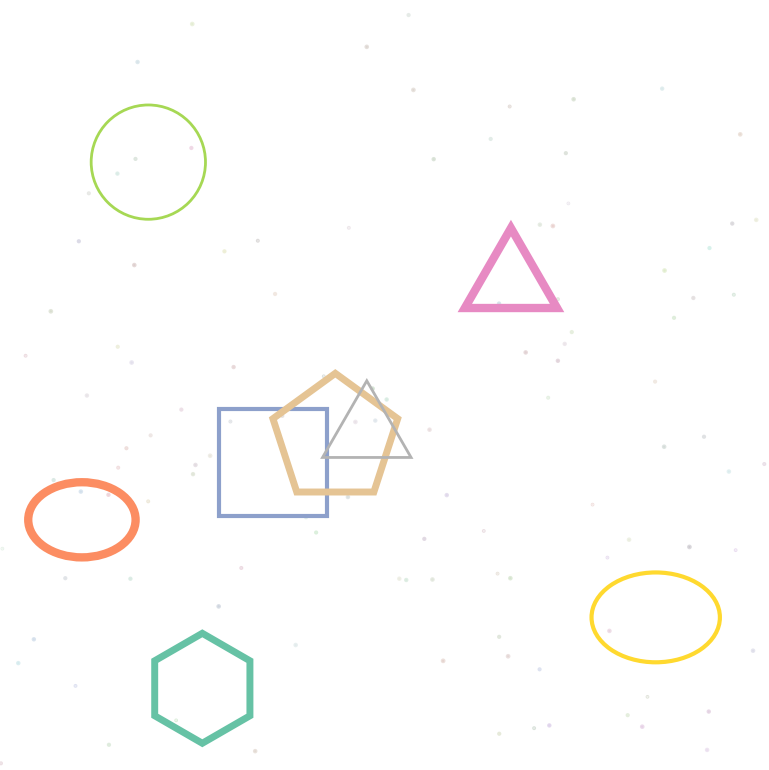[{"shape": "hexagon", "thickness": 2.5, "radius": 0.36, "center": [0.263, 0.106]}, {"shape": "oval", "thickness": 3, "radius": 0.35, "center": [0.106, 0.325]}, {"shape": "square", "thickness": 1.5, "radius": 0.35, "center": [0.355, 0.399]}, {"shape": "triangle", "thickness": 3, "radius": 0.35, "center": [0.664, 0.635]}, {"shape": "circle", "thickness": 1, "radius": 0.37, "center": [0.193, 0.789]}, {"shape": "oval", "thickness": 1.5, "radius": 0.42, "center": [0.852, 0.198]}, {"shape": "pentagon", "thickness": 2.5, "radius": 0.43, "center": [0.435, 0.43]}, {"shape": "triangle", "thickness": 1, "radius": 0.33, "center": [0.476, 0.439]}]